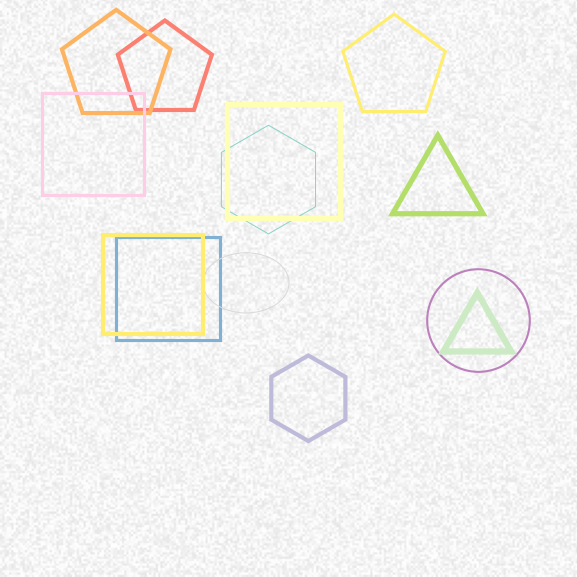[{"shape": "hexagon", "thickness": 0.5, "radius": 0.47, "center": [0.465, 0.688]}, {"shape": "square", "thickness": 2.5, "radius": 0.49, "center": [0.491, 0.721]}, {"shape": "hexagon", "thickness": 2, "radius": 0.37, "center": [0.534, 0.31]}, {"shape": "pentagon", "thickness": 2, "radius": 0.43, "center": [0.285, 0.878]}, {"shape": "square", "thickness": 1.5, "radius": 0.45, "center": [0.291, 0.499]}, {"shape": "pentagon", "thickness": 2, "radius": 0.49, "center": [0.201, 0.883]}, {"shape": "triangle", "thickness": 2.5, "radius": 0.45, "center": [0.758, 0.674]}, {"shape": "square", "thickness": 1.5, "radius": 0.44, "center": [0.161, 0.749]}, {"shape": "oval", "thickness": 0.5, "radius": 0.37, "center": [0.426, 0.509]}, {"shape": "circle", "thickness": 1, "radius": 0.44, "center": [0.829, 0.444]}, {"shape": "triangle", "thickness": 3, "radius": 0.34, "center": [0.826, 0.424]}, {"shape": "pentagon", "thickness": 1.5, "radius": 0.47, "center": [0.682, 0.881]}, {"shape": "square", "thickness": 2, "radius": 0.43, "center": [0.264, 0.506]}]